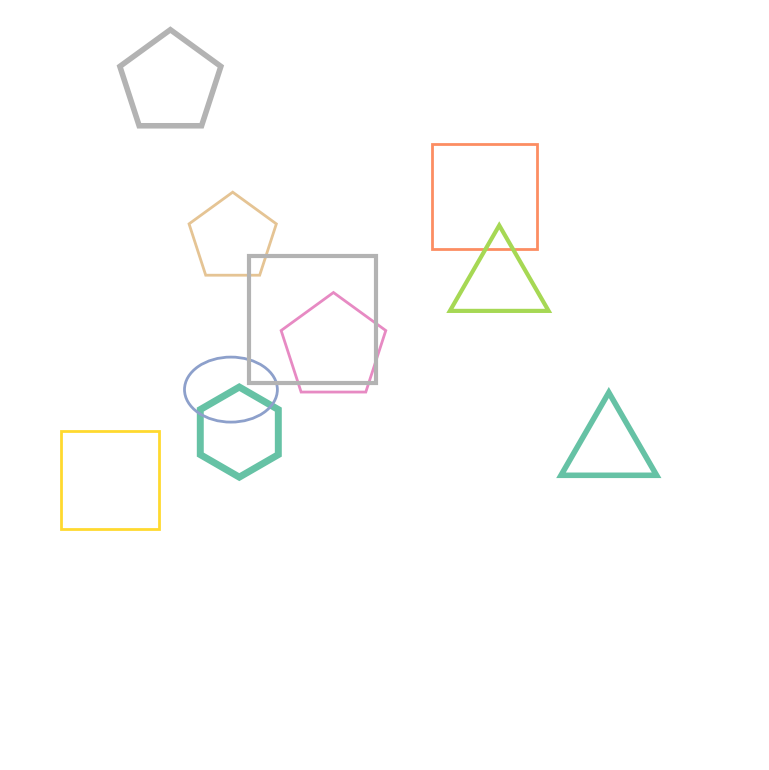[{"shape": "hexagon", "thickness": 2.5, "radius": 0.29, "center": [0.311, 0.439]}, {"shape": "triangle", "thickness": 2, "radius": 0.36, "center": [0.791, 0.419]}, {"shape": "square", "thickness": 1, "radius": 0.34, "center": [0.629, 0.745]}, {"shape": "oval", "thickness": 1, "radius": 0.3, "center": [0.3, 0.494]}, {"shape": "pentagon", "thickness": 1, "radius": 0.36, "center": [0.433, 0.549]}, {"shape": "triangle", "thickness": 1.5, "radius": 0.37, "center": [0.648, 0.633]}, {"shape": "square", "thickness": 1, "radius": 0.32, "center": [0.143, 0.376]}, {"shape": "pentagon", "thickness": 1, "radius": 0.3, "center": [0.302, 0.691]}, {"shape": "square", "thickness": 1.5, "radius": 0.41, "center": [0.406, 0.585]}, {"shape": "pentagon", "thickness": 2, "radius": 0.34, "center": [0.221, 0.892]}]